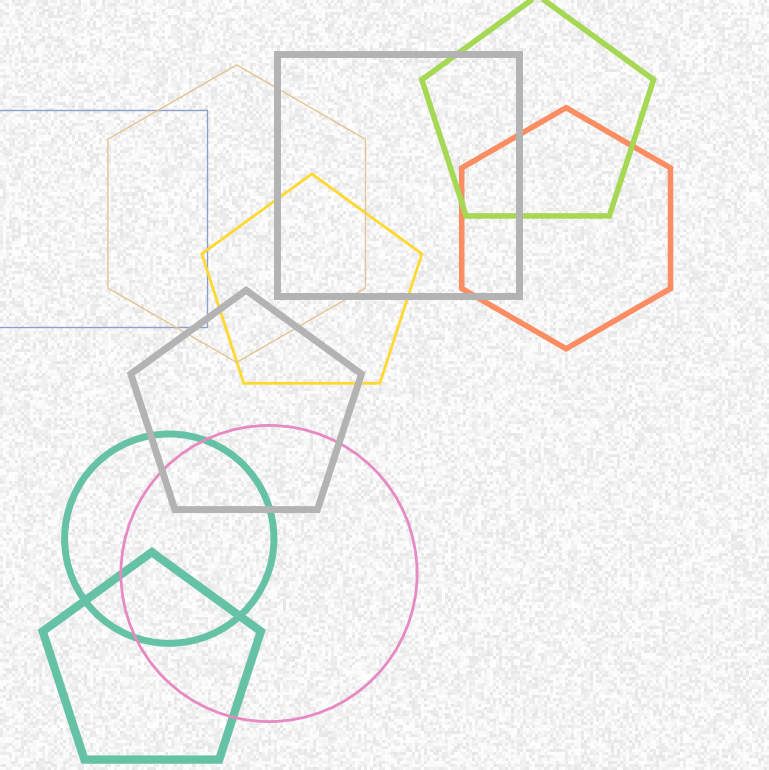[{"shape": "circle", "thickness": 2.5, "radius": 0.68, "center": [0.22, 0.3]}, {"shape": "pentagon", "thickness": 3, "radius": 0.74, "center": [0.197, 0.134]}, {"shape": "hexagon", "thickness": 2, "radius": 0.78, "center": [0.735, 0.704]}, {"shape": "square", "thickness": 0.5, "radius": 0.7, "center": [0.128, 0.716]}, {"shape": "circle", "thickness": 1, "radius": 0.96, "center": [0.349, 0.255]}, {"shape": "pentagon", "thickness": 2, "radius": 0.79, "center": [0.698, 0.848]}, {"shape": "pentagon", "thickness": 1, "radius": 0.75, "center": [0.405, 0.624]}, {"shape": "hexagon", "thickness": 0.5, "radius": 0.97, "center": [0.307, 0.723]}, {"shape": "pentagon", "thickness": 2.5, "radius": 0.79, "center": [0.32, 0.466]}, {"shape": "square", "thickness": 2.5, "radius": 0.79, "center": [0.517, 0.773]}]